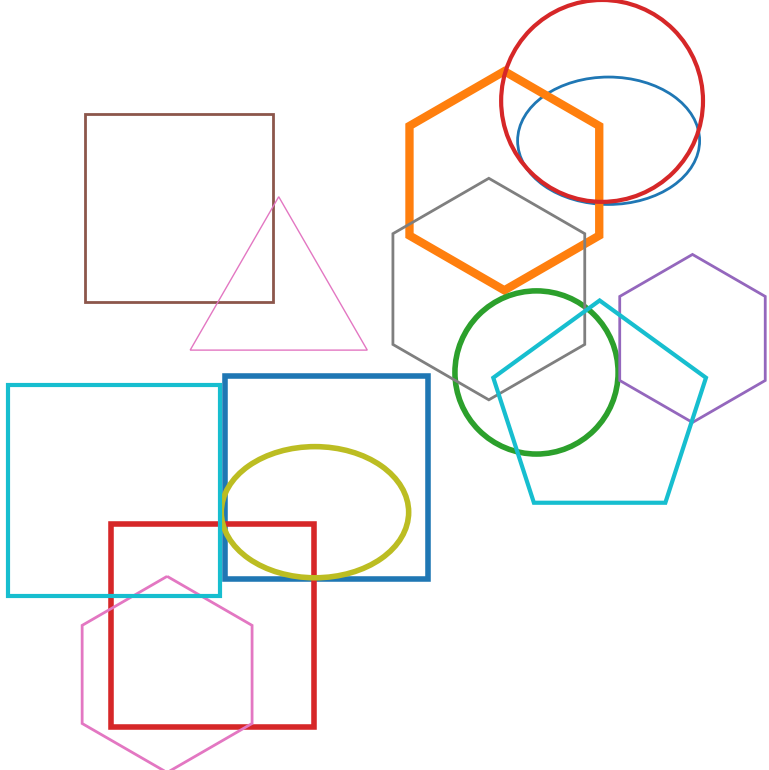[{"shape": "oval", "thickness": 1, "radius": 0.59, "center": [0.79, 0.817]}, {"shape": "square", "thickness": 2, "radius": 0.66, "center": [0.424, 0.38]}, {"shape": "hexagon", "thickness": 3, "radius": 0.71, "center": [0.655, 0.765]}, {"shape": "circle", "thickness": 2, "radius": 0.53, "center": [0.697, 0.516]}, {"shape": "circle", "thickness": 1.5, "radius": 0.66, "center": [0.782, 0.869]}, {"shape": "square", "thickness": 2, "radius": 0.66, "center": [0.276, 0.187]}, {"shape": "hexagon", "thickness": 1, "radius": 0.55, "center": [0.899, 0.56]}, {"shape": "square", "thickness": 1, "radius": 0.61, "center": [0.232, 0.73]}, {"shape": "hexagon", "thickness": 1, "radius": 0.64, "center": [0.217, 0.124]}, {"shape": "triangle", "thickness": 0.5, "radius": 0.66, "center": [0.362, 0.612]}, {"shape": "hexagon", "thickness": 1, "radius": 0.72, "center": [0.635, 0.625]}, {"shape": "oval", "thickness": 2, "radius": 0.61, "center": [0.409, 0.335]}, {"shape": "pentagon", "thickness": 1.5, "radius": 0.73, "center": [0.779, 0.465]}, {"shape": "square", "thickness": 1.5, "radius": 0.69, "center": [0.148, 0.363]}]